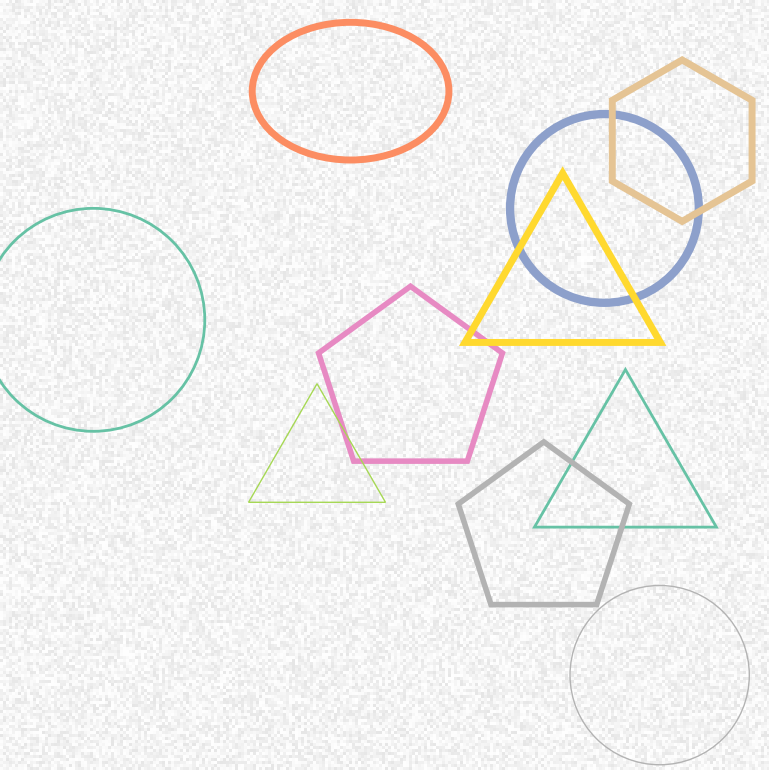[{"shape": "circle", "thickness": 1, "radius": 0.72, "center": [0.121, 0.585]}, {"shape": "triangle", "thickness": 1, "radius": 0.68, "center": [0.812, 0.384]}, {"shape": "oval", "thickness": 2.5, "radius": 0.64, "center": [0.455, 0.882]}, {"shape": "circle", "thickness": 3, "radius": 0.61, "center": [0.785, 0.729]}, {"shape": "pentagon", "thickness": 2, "radius": 0.63, "center": [0.533, 0.503]}, {"shape": "triangle", "thickness": 0.5, "radius": 0.51, "center": [0.412, 0.399]}, {"shape": "triangle", "thickness": 2.5, "radius": 0.73, "center": [0.731, 0.629]}, {"shape": "hexagon", "thickness": 2.5, "radius": 0.52, "center": [0.886, 0.817]}, {"shape": "pentagon", "thickness": 2, "radius": 0.58, "center": [0.706, 0.309]}, {"shape": "circle", "thickness": 0.5, "radius": 0.58, "center": [0.857, 0.123]}]